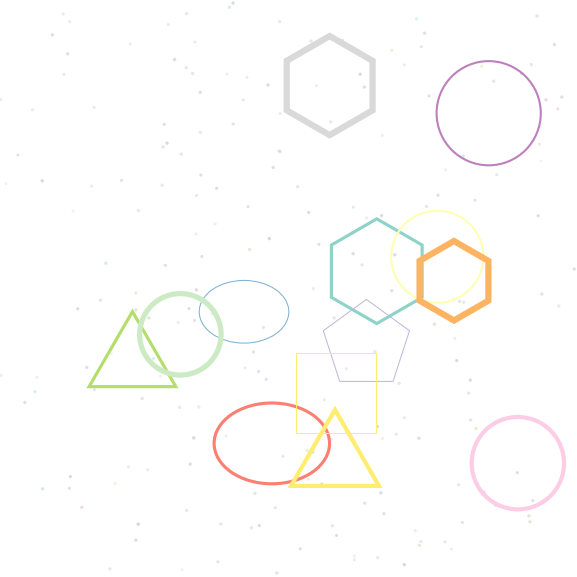[{"shape": "hexagon", "thickness": 1.5, "radius": 0.45, "center": [0.652, 0.53]}, {"shape": "circle", "thickness": 1, "radius": 0.4, "center": [0.757, 0.554]}, {"shape": "pentagon", "thickness": 0.5, "radius": 0.39, "center": [0.634, 0.402]}, {"shape": "oval", "thickness": 1.5, "radius": 0.5, "center": [0.471, 0.231]}, {"shape": "oval", "thickness": 0.5, "radius": 0.39, "center": [0.423, 0.459]}, {"shape": "hexagon", "thickness": 3, "radius": 0.34, "center": [0.786, 0.513]}, {"shape": "triangle", "thickness": 1.5, "radius": 0.43, "center": [0.229, 0.373]}, {"shape": "circle", "thickness": 2, "radius": 0.4, "center": [0.897, 0.197]}, {"shape": "hexagon", "thickness": 3, "radius": 0.43, "center": [0.571, 0.851]}, {"shape": "circle", "thickness": 1, "radius": 0.45, "center": [0.846, 0.803]}, {"shape": "circle", "thickness": 2.5, "radius": 0.35, "center": [0.312, 0.42]}, {"shape": "triangle", "thickness": 2, "radius": 0.44, "center": [0.58, 0.202]}, {"shape": "square", "thickness": 0.5, "radius": 0.35, "center": [0.582, 0.319]}]